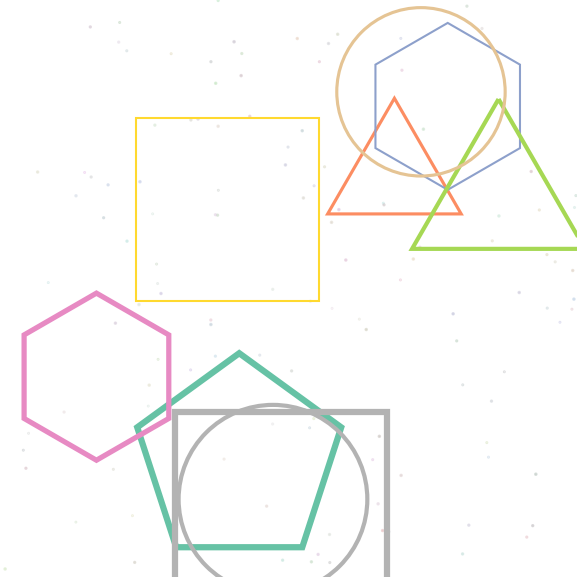[{"shape": "pentagon", "thickness": 3, "radius": 0.93, "center": [0.414, 0.202]}, {"shape": "triangle", "thickness": 1.5, "radius": 0.67, "center": [0.683, 0.695]}, {"shape": "hexagon", "thickness": 1, "radius": 0.72, "center": [0.775, 0.815]}, {"shape": "hexagon", "thickness": 2.5, "radius": 0.72, "center": [0.167, 0.347]}, {"shape": "triangle", "thickness": 2, "radius": 0.86, "center": [0.863, 0.655]}, {"shape": "square", "thickness": 1, "radius": 0.79, "center": [0.394, 0.636]}, {"shape": "circle", "thickness": 1.5, "radius": 0.73, "center": [0.729, 0.84]}, {"shape": "circle", "thickness": 2, "radius": 0.82, "center": [0.473, 0.135]}, {"shape": "square", "thickness": 3, "radius": 0.92, "center": [0.487, 0.101]}]